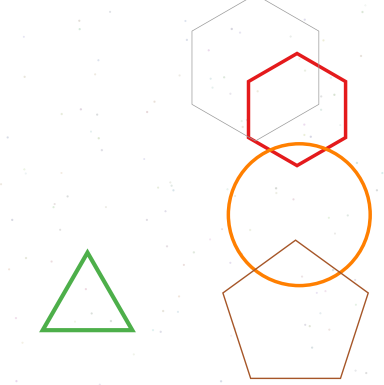[{"shape": "hexagon", "thickness": 2.5, "radius": 0.73, "center": [0.772, 0.715]}, {"shape": "triangle", "thickness": 3, "radius": 0.67, "center": [0.227, 0.21]}, {"shape": "circle", "thickness": 2.5, "radius": 0.92, "center": [0.777, 0.442]}, {"shape": "pentagon", "thickness": 1, "radius": 0.99, "center": [0.768, 0.178]}, {"shape": "hexagon", "thickness": 0.5, "radius": 0.95, "center": [0.663, 0.824]}]